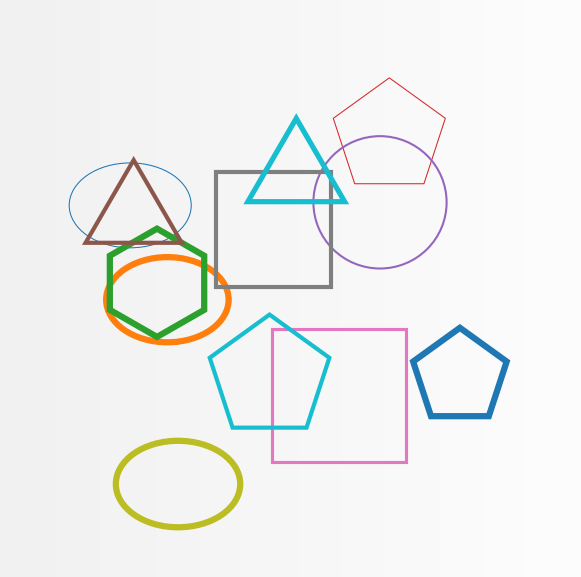[{"shape": "pentagon", "thickness": 3, "radius": 0.42, "center": [0.791, 0.347]}, {"shape": "oval", "thickness": 0.5, "radius": 0.52, "center": [0.224, 0.644]}, {"shape": "oval", "thickness": 3, "radius": 0.53, "center": [0.288, 0.48]}, {"shape": "hexagon", "thickness": 3, "radius": 0.47, "center": [0.27, 0.509]}, {"shape": "pentagon", "thickness": 0.5, "radius": 0.51, "center": [0.67, 0.763]}, {"shape": "circle", "thickness": 1, "radius": 0.57, "center": [0.654, 0.649]}, {"shape": "triangle", "thickness": 2, "radius": 0.48, "center": [0.23, 0.626]}, {"shape": "square", "thickness": 1.5, "radius": 0.58, "center": [0.583, 0.315]}, {"shape": "square", "thickness": 2, "radius": 0.49, "center": [0.47, 0.602]}, {"shape": "oval", "thickness": 3, "radius": 0.53, "center": [0.306, 0.161]}, {"shape": "pentagon", "thickness": 2, "radius": 0.54, "center": [0.464, 0.346]}, {"shape": "triangle", "thickness": 2.5, "radius": 0.48, "center": [0.51, 0.698]}]